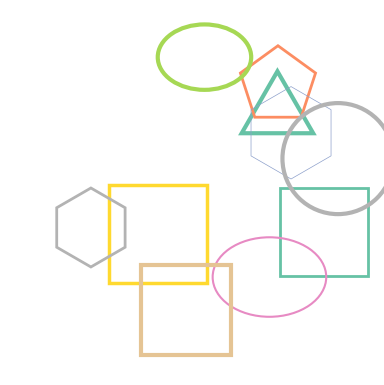[{"shape": "triangle", "thickness": 3, "radius": 0.54, "center": [0.721, 0.708]}, {"shape": "square", "thickness": 2, "radius": 0.57, "center": [0.842, 0.398]}, {"shape": "pentagon", "thickness": 2, "radius": 0.51, "center": [0.722, 0.779]}, {"shape": "hexagon", "thickness": 0.5, "radius": 0.6, "center": [0.756, 0.655]}, {"shape": "oval", "thickness": 1.5, "radius": 0.74, "center": [0.7, 0.28]}, {"shape": "oval", "thickness": 3, "radius": 0.61, "center": [0.531, 0.852]}, {"shape": "square", "thickness": 2.5, "radius": 0.64, "center": [0.411, 0.392]}, {"shape": "square", "thickness": 3, "radius": 0.58, "center": [0.483, 0.196]}, {"shape": "circle", "thickness": 3, "radius": 0.72, "center": [0.878, 0.588]}, {"shape": "hexagon", "thickness": 2, "radius": 0.51, "center": [0.236, 0.409]}]